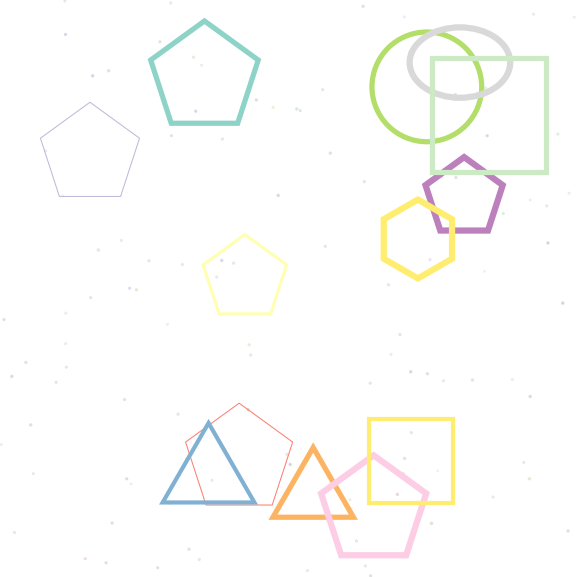[{"shape": "pentagon", "thickness": 2.5, "radius": 0.49, "center": [0.354, 0.865]}, {"shape": "pentagon", "thickness": 1.5, "radius": 0.38, "center": [0.424, 0.517]}, {"shape": "pentagon", "thickness": 0.5, "radius": 0.45, "center": [0.156, 0.732]}, {"shape": "pentagon", "thickness": 0.5, "radius": 0.49, "center": [0.414, 0.204]}, {"shape": "triangle", "thickness": 2, "radius": 0.46, "center": [0.361, 0.175]}, {"shape": "triangle", "thickness": 2.5, "radius": 0.4, "center": [0.542, 0.144]}, {"shape": "circle", "thickness": 2.5, "radius": 0.47, "center": [0.739, 0.849]}, {"shape": "pentagon", "thickness": 3, "radius": 0.48, "center": [0.647, 0.115]}, {"shape": "oval", "thickness": 3, "radius": 0.44, "center": [0.796, 0.891]}, {"shape": "pentagon", "thickness": 3, "radius": 0.35, "center": [0.804, 0.657]}, {"shape": "square", "thickness": 2.5, "radius": 0.49, "center": [0.846, 0.8]}, {"shape": "square", "thickness": 2, "radius": 0.36, "center": [0.711, 0.201]}, {"shape": "hexagon", "thickness": 3, "radius": 0.34, "center": [0.724, 0.585]}]